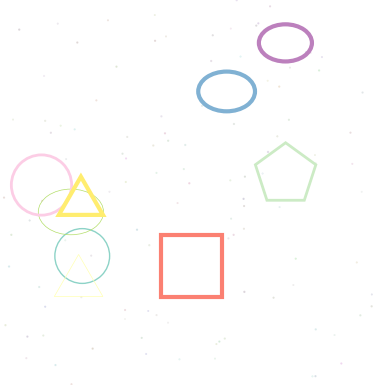[{"shape": "circle", "thickness": 1, "radius": 0.36, "center": [0.214, 0.335]}, {"shape": "triangle", "thickness": 0.5, "radius": 0.36, "center": [0.204, 0.266]}, {"shape": "square", "thickness": 3, "radius": 0.4, "center": [0.497, 0.309]}, {"shape": "oval", "thickness": 3, "radius": 0.37, "center": [0.589, 0.762]}, {"shape": "oval", "thickness": 0.5, "radius": 0.42, "center": [0.184, 0.45]}, {"shape": "circle", "thickness": 2, "radius": 0.39, "center": [0.108, 0.519]}, {"shape": "oval", "thickness": 3, "radius": 0.34, "center": [0.741, 0.889]}, {"shape": "pentagon", "thickness": 2, "radius": 0.41, "center": [0.742, 0.547]}, {"shape": "triangle", "thickness": 3, "radius": 0.33, "center": [0.21, 0.475]}]